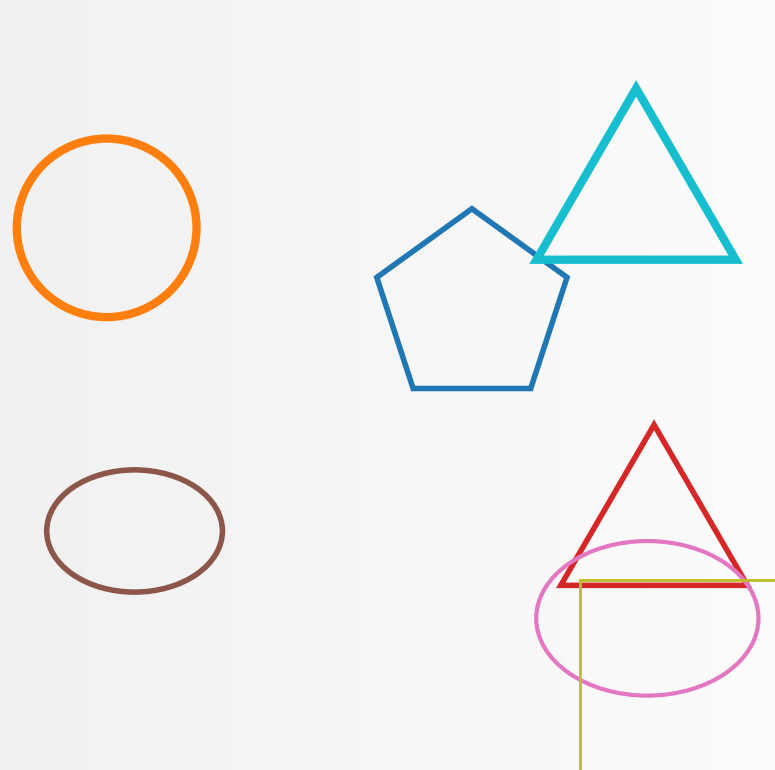[{"shape": "pentagon", "thickness": 2, "radius": 0.65, "center": [0.609, 0.6]}, {"shape": "circle", "thickness": 3, "radius": 0.58, "center": [0.138, 0.704]}, {"shape": "triangle", "thickness": 2, "radius": 0.7, "center": [0.844, 0.309]}, {"shape": "oval", "thickness": 2, "radius": 0.57, "center": [0.174, 0.31]}, {"shape": "oval", "thickness": 1.5, "radius": 0.72, "center": [0.835, 0.197]}, {"shape": "square", "thickness": 1, "radius": 0.69, "center": [0.886, 0.108]}, {"shape": "triangle", "thickness": 3, "radius": 0.74, "center": [0.821, 0.737]}]